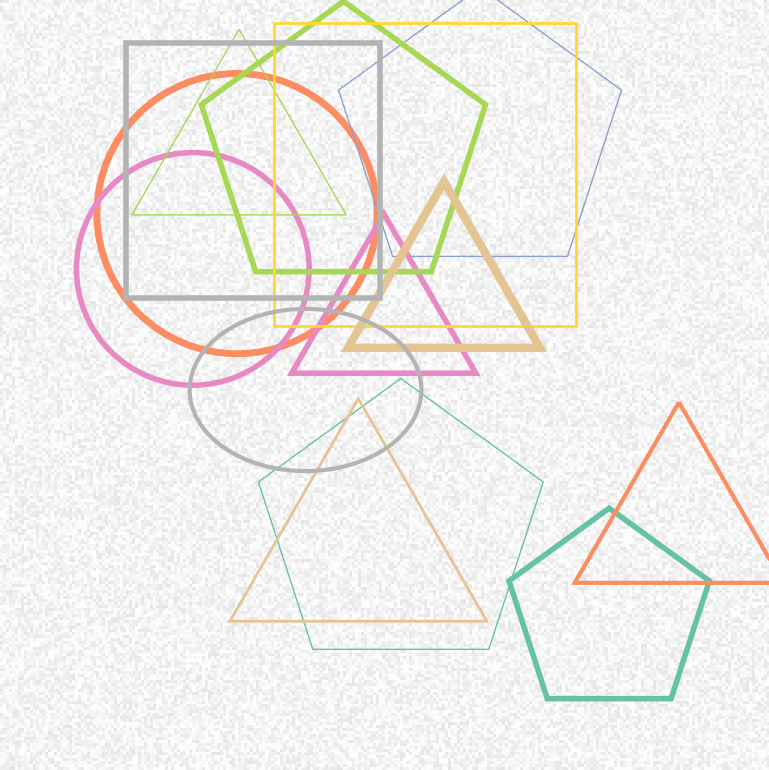[{"shape": "pentagon", "thickness": 2, "radius": 0.68, "center": [0.791, 0.203]}, {"shape": "pentagon", "thickness": 0.5, "radius": 0.97, "center": [0.521, 0.314]}, {"shape": "triangle", "thickness": 1.5, "radius": 0.78, "center": [0.882, 0.321]}, {"shape": "circle", "thickness": 2.5, "radius": 0.91, "center": [0.308, 0.723]}, {"shape": "pentagon", "thickness": 0.5, "radius": 0.97, "center": [0.623, 0.823]}, {"shape": "triangle", "thickness": 2, "radius": 0.69, "center": [0.498, 0.584]}, {"shape": "circle", "thickness": 2, "radius": 0.76, "center": [0.25, 0.651]}, {"shape": "triangle", "thickness": 0.5, "radius": 0.8, "center": [0.31, 0.801]}, {"shape": "pentagon", "thickness": 2, "radius": 0.97, "center": [0.446, 0.804]}, {"shape": "square", "thickness": 1, "radius": 0.98, "center": [0.552, 0.773]}, {"shape": "triangle", "thickness": 1, "radius": 0.96, "center": [0.465, 0.29]}, {"shape": "triangle", "thickness": 3, "radius": 0.72, "center": [0.577, 0.62]}, {"shape": "oval", "thickness": 1.5, "radius": 0.75, "center": [0.397, 0.494]}, {"shape": "square", "thickness": 2, "radius": 0.83, "center": [0.329, 0.778]}]